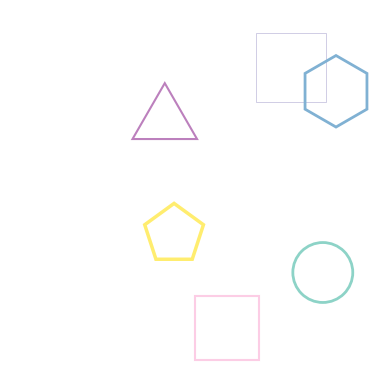[{"shape": "circle", "thickness": 2, "radius": 0.39, "center": [0.838, 0.292]}, {"shape": "square", "thickness": 0.5, "radius": 0.45, "center": [0.756, 0.824]}, {"shape": "hexagon", "thickness": 2, "radius": 0.46, "center": [0.873, 0.763]}, {"shape": "square", "thickness": 1.5, "radius": 0.41, "center": [0.589, 0.148]}, {"shape": "triangle", "thickness": 1.5, "radius": 0.48, "center": [0.428, 0.687]}, {"shape": "pentagon", "thickness": 2.5, "radius": 0.4, "center": [0.452, 0.391]}]